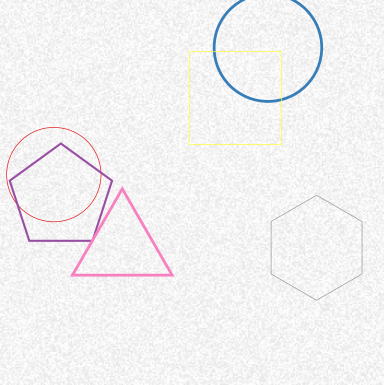[{"shape": "circle", "thickness": 0.5, "radius": 0.61, "center": [0.14, 0.547]}, {"shape": "circle", "thickness": 2, "radius": 0.7, "center": [0.696, 0.876]}, {"shape": "pentagon", "thickness": 1.5, "radius": 0.7, "center": [0.158, 0.488]}, {"shape": "square", "thickness": 0.5, "radius": 0.6, "center": [0.611, 0.746]}, {"shape": "triangle", "thickness": 2, "radius": 0.75, "center": [0.318, 0.36]}, {"shape": "hexagon", "thickness": 0.5, "radius": 0.68, "center": [0.822, 0.356]}]